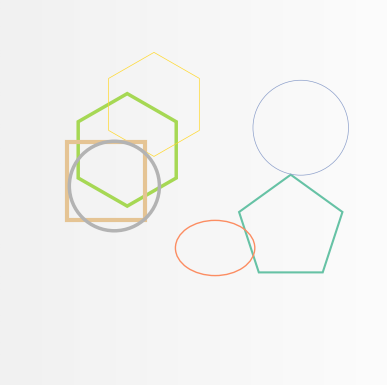[{"shape": "pentagon", "thickness": 1.5, "radius": 0.7, "center": [0.75, 0.406]}, {"shape": "oval", "thickness": 1, "radius": 0.51, "center": [0.555, 0.356]}, {"shape": "circle", "thickness": 0.5, "radius": 0.62, "center": [0.776, 0.668]}, {"shape": "hexagon", "thickness": 2.5, "radius": 0.73, "center": [0.328, 0.611]}, {"shape": "hexagon", "thickness": 0.5, "radius": 0.68, "center": [0.397, 0.729]}, {"shape": "square", "thickness": 3, "radius": 0.51, "center": [0.273, 0.529]}, {"shape": "circle", "thickness": 2.5, "radius": 0.58, "center": [0.295, 0.517]}]